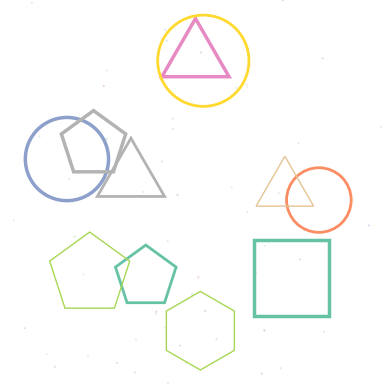[{"shape": "pentagon", "thickness": 2, "radius": 0.41, "center": [0.379, 0.281]}, {"shape": "square", "thickness": 2.5, "radius": 0.49, "center": [0.757, 0.277]}, {"shape": "circle", "thickness": 2, "radius": 0.42, "center": [0.828, 0.48]}, {"shape": "circle", "thickness": 2.5, "radius": 0.54, "center": [0.174, 0.587]}, {"shape": "triangle", "thickness": 2.5, "radius": 0.5, "center": [0.508, 0.851]}, {"shape": "pentagon", "thickness": 1, "radius": 0.55, "center": [0.233, 0.288]}, {"shape": "hexagon", "thickness": 1, "radius": 0.51, "center": [0.52, 0.141]}, {"shape": "circle", "thickness": 2, "radius": 0.59, "center": [0.528, 0.842]}, {"shape": "triangle", "thickness": 1, "radius": 0.43, "center": [0.74, 0.508]}, {"shape": "pentagon", "thickness": 2.5, "radius": 0.44, "center": [0.243, 0.625]}, {"shape": "triangle", "thickness": 2, "radius": 0.5, "center": [0.34, 0.54]}]